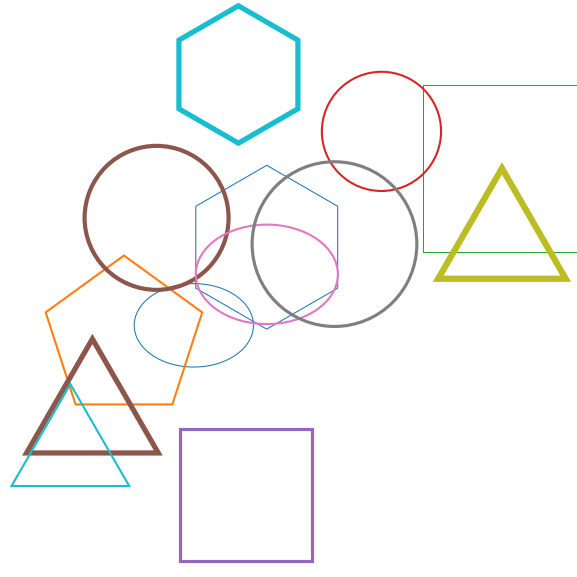[{"shape": "hexagon", "thickness": 0.5, "radius": 0.71, "center": [0.462, 0.571]}, {"shape": "oval", "thickness": 0.5, "radius": 0.52, "center": [0.336, 0.436]}, {"shape": "pentagon", "thickness": 1, "radius": 0.71, "center": [0.215, 0.414]}, {"shape": "square", "thickness": 0.5, "radius": 0.72, "center": [0.876, 0.708]}, {"shape": "circle", "thickness": 1, "radius": 0.52, "center": [0.661, 0.772]}, {"shape": "square", "thickness": 1.5, "radius": 0.57, "center": [0.426, 0.141]}, {"shape": "circle", "thickness": 2, "radius": 0.62, "center": [0.271, 0.622]}, {"shape": "triangle", "thickness": 2.5, "radius": 0.66, "center": [0.16, 0.281]}, {"shape": "oval", "thickness": 1, "radius": 0.61, "center": [0.462, 0.524]}, {"shape": "circle", "thickness": 1.5, "radius": 0.71, "center": [0.579, 0.576]}, {"shape": "triangle", "thickness": 3, "radius": 0.64, "center": [0.869, 0.58]}, {"shape": "hexagon", "thickness": 2.5, "radius": 0.59, "center": [0.413, 0.87]}, {"shape": "triangle", "thickness": 1, "radius": 0.59, "center": [0.122, 0.216]}]